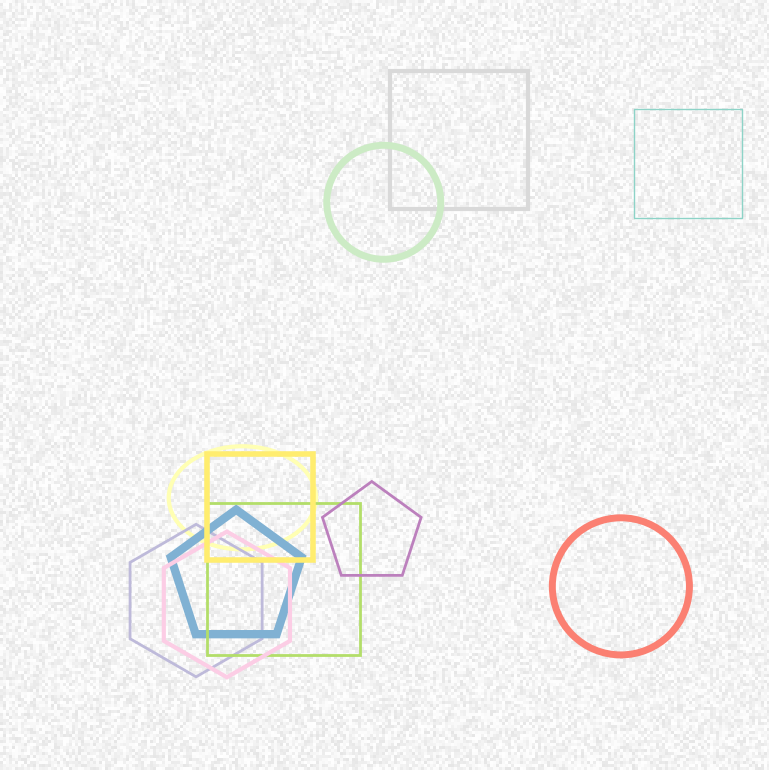[{"shape": "square", "thickness": 0.5, "radius": 0.35, "center": [0.893, 0.788]}, {"shape": "oval", "thickness": 1.5, "radius": 0.48, "center": [0.315, 0.353]}, {"shape": "hexagon", "thickness": 1, "radius": 0.5, "center": [0.255, 0.22]}, {"shape": "circle", "thickness": 2.5, "radius": 0.45, "center": [0.806, 0.238]}, {"shape": "pentagon", "thickness": 3, "radius": 0.45, "center": [0.307, 0.249]}, {"shape": "square", "thickness": 1, "radius": 0.49, "center": [0.368, 0.248]}, {"shape": "hexagon", "thickness": 1.5, "radius": 0.47, "center": [0.295, 0.215]}, {"shape": "square", "thickness": 1.5, "radius": 0.45, "center": [0.596, 0.818]}, {"shape": "pentagon", "thickness": 1, "radius": 0.34, "center": [0.483, 0.307]}, {"shape": "circle", "thickness": 2.5, "radius": 0.37, "center": [0.498, 0.737]}, {"shape": "square", "thickness": 2, "radius": 0.34, "center": [0.338, 0.342]}]